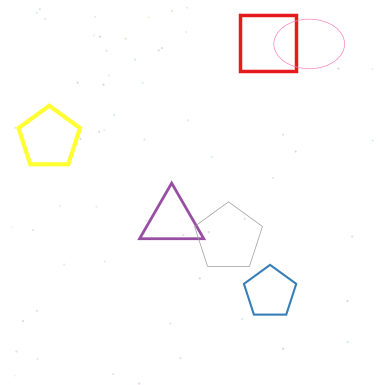[{"shape": "square", "thickness": 2.5, "radius": 0.36, "center": [0.697, 0.888]}, {"shape": "pentagon", "thickness": 1.5, "radius": 0.36, "center": [0.702, 0.241]}, {"shape": "triangle", "thickness": 2, "radius": 0.48, "center": [0.446, 0.428]}, {"shape": "pentagon", "thickness": 3, "radius": 0.42, "center": [0.128, 0.641]}, {"shape": "oval", "thickness": 0.5, "radius": 0.46, "center": [0.803, 0.886]}, {"shape": "pentagon", "thickness": 0.5, "radius": 0.46, "center": [0.594, 0.383]}]